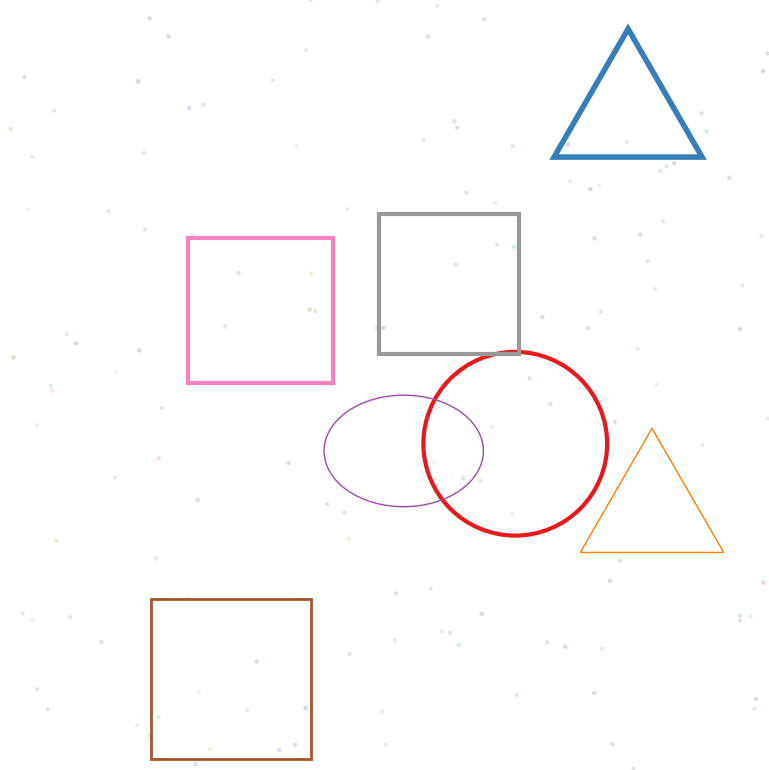[{"shape": "circle", "thickness": 1.5, "radius": 0.6, "center": [0.669, 0.424]}, {"shape": "triangle", "thickness": 2, "radius": 0.55, "center": [0.816, 0.851]}, {"shape": "oval", "thickness": 0.5, "radius": 0.52, "center": [0.524, 0.414]}, {"shape": "triangle", "thickness": 0.5, "radius": 0.54, "center": [0.847, 0.336]}, {"shape": "square", "thickness": 1, "radius": 0.52, "center": [0.3, 0.119]}, {"shape": "square", "thickness": 1.5, "radius": 0.47, "center": [0.339, 0.597]}, {"shape": "square", "thickness": 1.5, "radius": 0.46, "center": [0.583, 0.631]}]